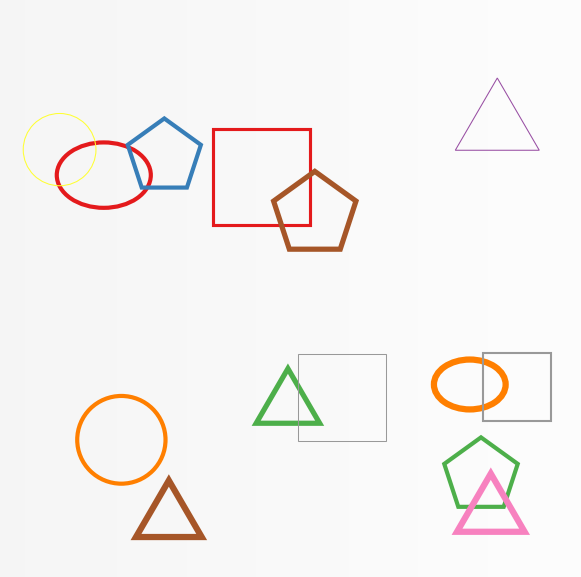[{"shape": "square", "thickness": 1.5, "radius": 0.42, "center": [0.45, 0.692]}, {"shape": "oval", "thickness": 2, "radius": 0.4, "center": [0.179, 0.696]}, {"shape": "pentagon", "thickness": 2, "radius": 0.33, "center": [0.283, 0.728]}, {"shape": "triangle", "thickness": 2.5, "radius": 0.32, "center": [0.495, 0.298]}, {"shape": "pentagon", "thickness": 2, "radius": 0.33, "center": [0.828, 0.175]}, {"shape": "triangle", "thickness": 0.5, "radius": 0.42, "center": [0.856, 0.781]}, {"shape": "circle", "thickness": 2, "radius": 0.38, "center": [0.209, 0.238]}, {"shape": "oval", "thickness": 3, "radius": 0.31, "center": [0.808, 0.333]}, {"shape": "circle", "thickness": 0.5, "radius": 0.31, "center": [0.103, 0.74]}, {"shape": "triangle", "thickness": 3, "radius": 0.33, "center": [0.29, 0.102]}, {"shape": "pentagon", "thickness": 2.5, "radius": 0.37, "center": [0.542, 0.628]}, {"shape": "triangle", "thickness": 3, "radius": 0.34, "center": [0.844, 0.112]}, {"shape": "square", "thickness": 0.5, "radius": 0.38, "center": [0.588, 0.311]}, {"shape": "square", "thickness": 1, "radius": 0.29, "center": [0.89, 0.329]}]